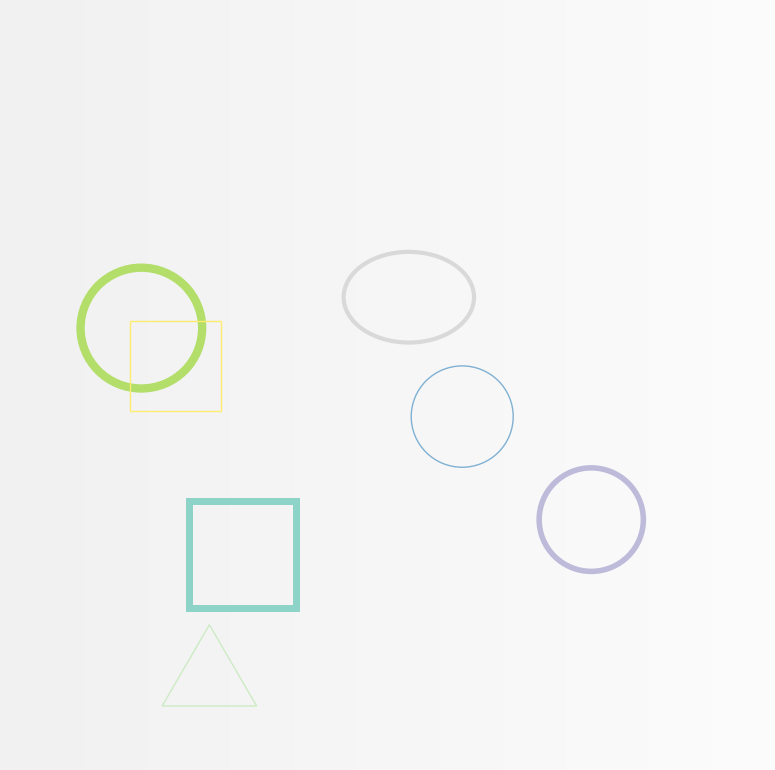[{"shape": "square", "thickness": 2.5, "radius": 0.35, "center": [0.313, 0.28]}, {"shape": "circle", "thickness": 2, "radius": 0.34, "center": [0.763, 0.325]}, {"shape": "circle", "thickness": 0.5, "radius": 0.33, "center": [0.596, 0.459]}, {"shape": "circle", "thickness": 3, "radius": 0.39, "center": [0.182, 0.574]}, {"shape": "oval", "thickness": 1.5, "radius": 0.42, "center": [0.528, 0.614]}, {"shape": "triangle", "thickness": 0.5, "radius": 0.35, "center": [0.27, 0.118]}, {"shape": "square", "thickness": 0.5, "radius": 0.29, "center": [0.227, 0.525]}]